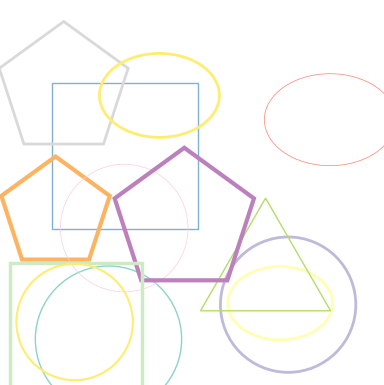[{"shape": "circle", "thickness": 1, "radius": 0.95, "center": [0.282, 0.119]}, {"shape": "oval", "thickness": 2, "radius": 0.68, "center": [0.728, 0.212]}, {"shape": "circle", "thickness": 2, "radius": 0.88, "center": [0.748, 0.209]}, {"shape": "oval", "thickness": 0.5, "radius": 0.85, "center": [0.857, 0.689]}, {"shape": "square", "thickness": 1, "radius": 0.95, "center": [0.324, 0.595]}, {"shape": "pentagon", "thickness": 3, "radius": 0.74, "center": [0.144, 0.445]}, {"shape": "triangle", "thickness": 1, "radius": 0.98, "center": [0.69, 0.29]}, {"shape": "circle", "thickness": 0.5, "radius": 0.83, "center": [0.323, 0.408]}, {"shape": "pentagon", "thickness": 2, "radius": 0.88, "center": [0.166, 0.768]}, {"shape": "pentagon", "thickness": 3, "radius": 0.95, "center": [0.479, 0.426]}, {"shape": "square", "thickness": 2.5, "radius": 0.85, "center": [0.197, 0.147]}, {"shape": "oval", "thickness": 2, "radius": 0.78, "center": [0.414, 0.752]}, {"shape": "circle", "thickness": 1.5, "radius": 0.76, "center": [0.194, 0.164]}]